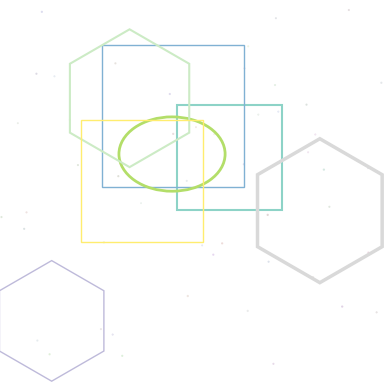[{"shape": "square", "thickness": 1.5, "radius": 0.68, "center": [0.596, 0.59]}, {"shape": "hexagon", "thickness": 1, "radius": 0.78, "center": [0.134, 0.167]}, {"shape": "square", "thickness": 1, "radius": 0.92, "center": [0.45, 0.698]}, {"shape": "oval", "thickness": 2, "radius": 0.69, "center": [0.447, 0.6]}, {"shape": "hexagon", "thickness": 2.5, "radius": 0.93, "center": [0.831, 0.453]}, {"shape": "hexagon", "thickness": 1.5, "radius": 0.89, "center": [0.337, 0.745]}, {"shape": "square", "thickness": 1, "radius": 0.79, "center": [0.369, 0.53]}]